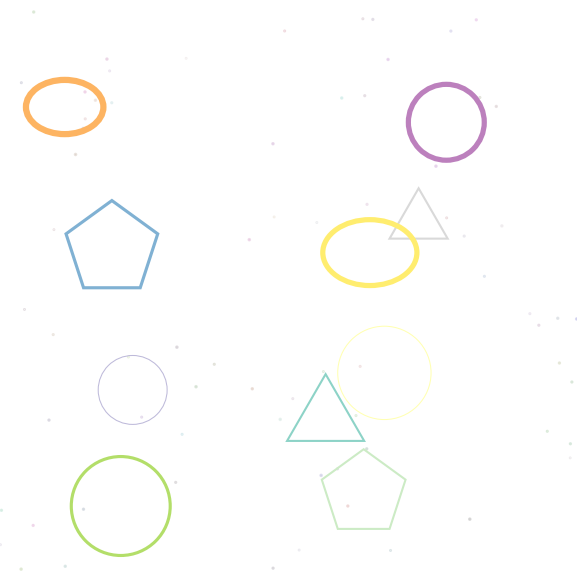[{"shape": "triangle", "thickness": 1, "radius": 0.39, "center": [0.564, 0.274]}, {"shape": "circle", "thickness": 0.5, "radius": 0.4, "center": [0.666, 0.353]}, {"shape": "circle", "thickness": 0.5, "radius": 0.3, "center": [0.23, 0.324]}, {"shape": "pentagon", "thickness": 1.5, "radius": 0.42, "center": [0.194, 0.568]}, {"shape": "oval", "thickness": 3, "radius": 0.34, "center": [0.112, 0.814]}, {"shape": "circle", "thickness": 1.5, "radius": 0.43, "center": [0.209, 0.123]}, {"shape": "triangle", "thickness": 1, "radius": 0.29, "center": [0.725, 0.615]}, {"shape": "circle", "thickness": 2.5, "radius": 0.33, "center": [0.773, 0.787]}, {"shape": "pentagon", "thickness": 1, "radius": 0.38, "center": [0.63, 0.145]}, {"shape": "oval", "thickness": 2.5, "radius": 0.41, "center": [0.64, 0.562]}]